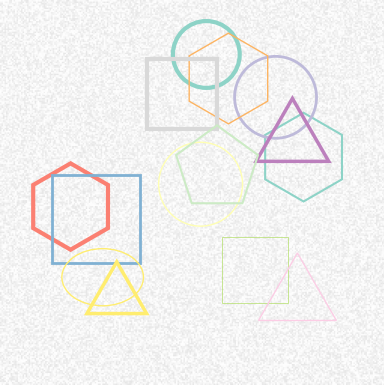[{"shape": "hexagon", "thickness": 1.5, "radius": 0.58, "center": [0.789, 0.592]}, {"shape": "circle", "thickness": 3, "radius": 0.43, "center": [0.536, 0.859]}, {"shape": "circle", "thickness": 1, "radius": 0.54, "center": [0.521, 0.522]}, {"shape": "circle", "thickness": 2, "radius": 0.53, "center": [0.716, 0.747]}, {"shape": "hexagon", "thickness": 3, "radius": 0.56, "center": [0.183, 0.464]}, {"shape": "square", "thickness": 2, "radius": 0.57, "center": [0.249, 0.431]}, {"shape": "hexagon", "thickness": 1, "radius": 0.59, "center": [0.593, 0.796]}, {"shape": "square", "thickness": 0.5, "radius": 0.43, "center": [0.661, 0.3]}, {"shape": "triangle", "thickness": 1, "radius": 0.58, "center": [0.773, 0.226]}, {"shape": "square", "thickness": 3, "radius": 0.46, "center": [0.473, 0.756]}, {"shape": "triangle", "thickness": 2.5, "radius": 0.54, "center": [0.76, 0.635]}, {"shape": "pentagon", "thickness": 1.5, "radius": 0.56, "center": [0.564, 0.563]}, {"shape": "oval", "thickness": 1, "radius": 0.53, "center": [0.267, 0.28]}, {"shape": "triangle", "thickness": 2.5, "radius": 0.45, "center": [0.303, 0.23]}]